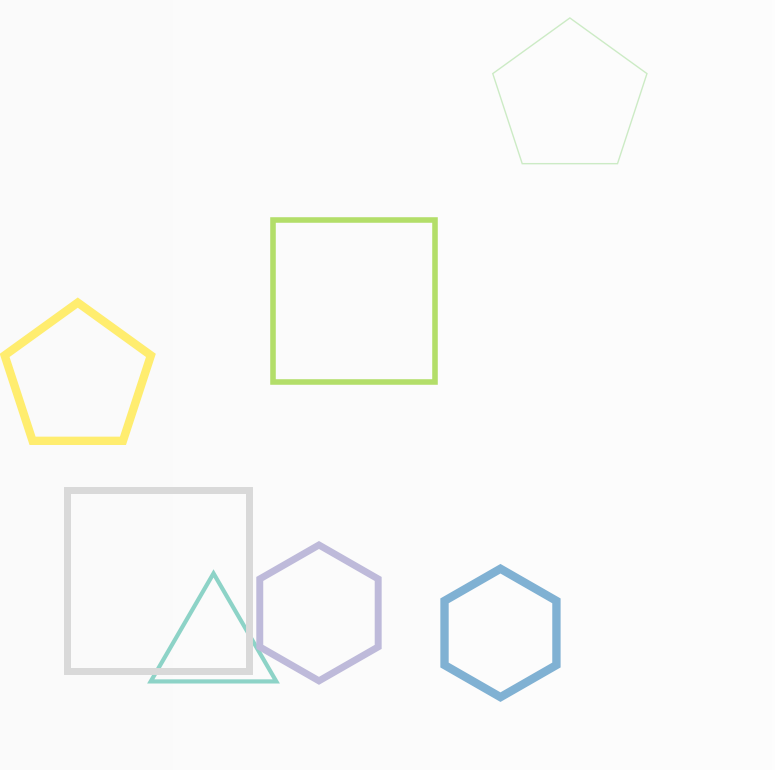[{"shape": "triangle", "thickness": 1.5, "radius": 0.47, "center": [0.276, 0.162]}, {"shape": "hexagon", "thickness": 2.5, "radius": 0.44, "center": [0.412, 0.204]}, {"shape": "hexagon", "thickness": 3, "radius": 0.42, "center": [0.646, 0.178]}, {"shape": "square", "thickness": 2, "radius": 0.52, "center": [0.457, 0.609]}, {"shape": "square", "thickness": 2.5, "radius": 0.59, "center": [0.204, 0.247]}, {"shape": "pentagon", "thickness": 0.5, "radius": 0.52, "center": [0.735, 0.872]}, {"shape": "pentagon", "thickness": 3, "radius": 0.5, "center": [0.1, 0.508]}]